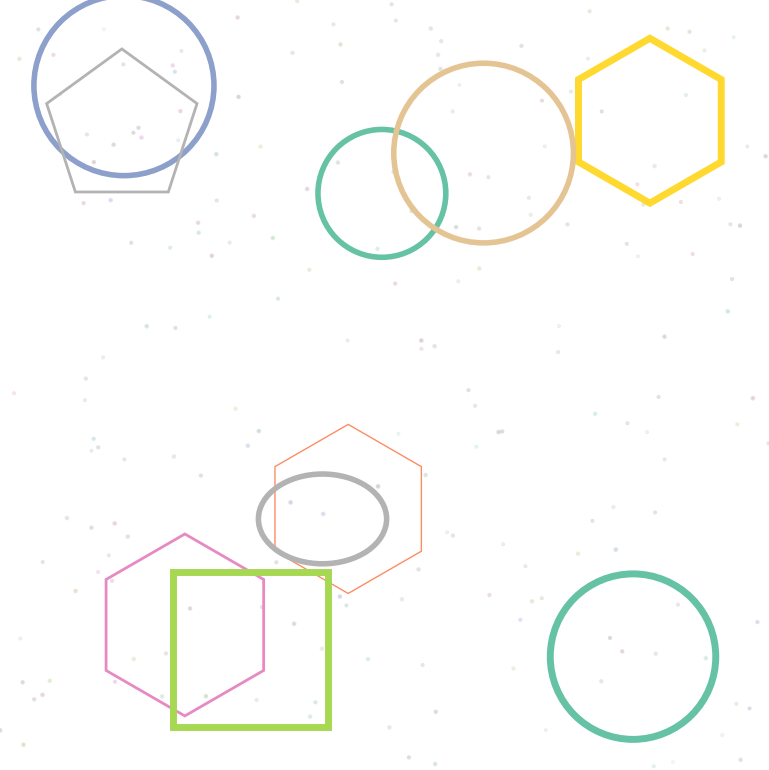[{"shape": "circle", "thickness": 2, "radius": 0.42, "center": [0.496, 0.749]}, {"shape": "circle", "thickness": 2.5, "radius": 0.54, "center": [0.822, 0.147]}, {"shape": "hexagon", "thickness": 0.5, "radius": 0.55, "center": [0.452, 0.339]}, {"shape": "circle", "thickness": 2, "radius": 0.58, "center": [0.161, 0.889]}, {"shape": "hexagon", "thickness": 1, "radius": 0.59, "center": [0.24, 0.188]}, {"shape": "square", "thickness": 2.5, "radius": 0.5, "center": [0.325, 0.156]}, {"shape": "hexagon", "thickness": 2.5, "radius": 0.54, "center": [0.844, 0.843]}, {"shape": "circle", "thickness": 2, "radius": 0.58, "center": [0.628, 0.801]}, {"shape": "oval", "thickness": 2, "radius": 0.42, "center": [0.419, 0.326]}, {"shape": "pentagon", "thickness": 1, "radius": 0.51, "center": [0.158, 0.834]}]